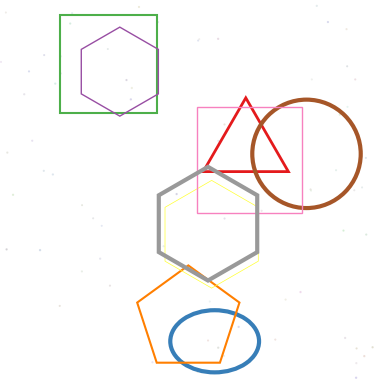[{"shape": "triangle", "thickness": 2, "radius": 0.64, "center": [0.638, 0.618]}, {"shape": "oval", "thickness": 3, "radius": 0.58, "center": [0.558, 0.114]}, {"shape": "square", "thickness": 1.5, "radius": 0.63, "center": [0.282, 0.834]}, {"shape": "hexagon", "thickness": 1, "radius": 0.58, "center": [0.311, 0.814]}, {"shape": "pentagon", "thickness": 1.5, "radius": 0.7, "center": [0.489, 0.171]}, {"shape": "hexagon", "thickness": 0.5, "radius": 0.7, "center": [0.55, 0.392]}, {"shape": "circle", "thickness": 3, "radius": 0.7, "center": [0.796, 0.6]}, {"shape": "square", "thickness": 1, "radius": 0.69, "center": [0.648, 0.584]}, {"shape": "hexagon", "thickness": 3, "radius": 0.74, "center": [0.54, 0.419]}]